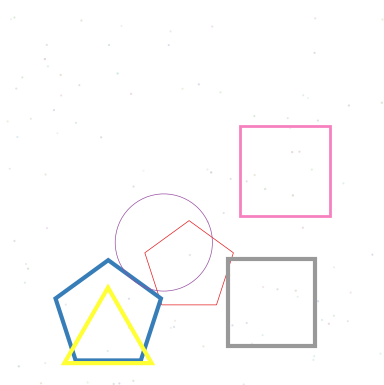[{"shape": "pentagon", "thickness": 0.5, "radius": 0.6, "center": [0.491, 0.306]}, {"shape": "pentagon", "thickness": 3, "radius": 0.72, "center": [0.281, 0.18]}, {"shape": "circle", "thickness": 0.5, "radius": 0.63, "center": [0.426, 0.37]}, {"shape": "triangle", "thickness": 3, "radius": 0.65, "center": [0.28, 0.122]}, {"shape": "square", "thickness": 2, "radius": 0.58, "center": [0.74, 0.556]}, {"shape": "square", "thickness": 3, "radius": 0.56, "center": [0.706, 0.215]}]